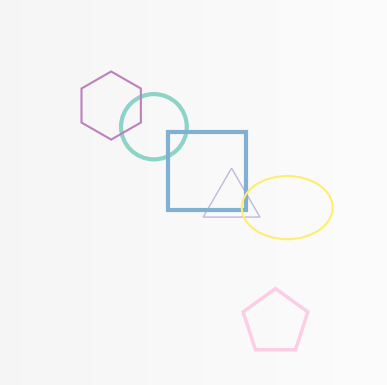[{"shape": "circle", "thickness": 3, "radius": 0.42, "center": [0.397, 0.671]}, {"shape": "triangle", "thickness": 1, "radius": 0.42, "center": [0.598, 0.478]}, {"shape": "square", "thickness": 3, "radius": 0.51, "center": [0.533, 0.555]}, {"shape": "pentagon", "thickness": 2.5, "radius": 0.44, "center": [0.711, 0.163]}, {"shape": "hexagon", "thickness": 1.5, "radius": 0.44, "center": [0.287, 0.726]}, {"shape": "oval", "thickness": 1.5, "radius": 0.59, "center": [0.741, 0.461]}]